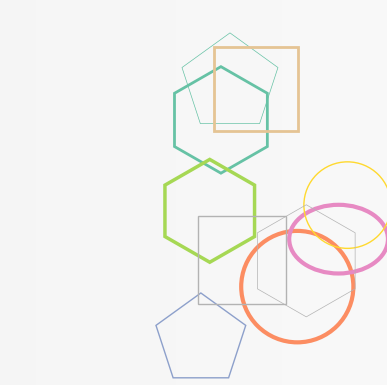[{"shape": "hexagon", "thickness": 2, "radius": 0.69, "center": [0.57, 0.689]}, {"shape": "pentagon", "thickness": 0.5, "radius": 0.65, "center": [0.593, 0.784]}, {"shape": "circle", "thickness": 3, "radius": 0.72, "center": [0.767, 0.256]}, {"shape": "pentagon", "thickness": 1, "radius": 0.61, "center": [0.518, 0.117]}, {"shape": "oval", "thickness": 3, "radius": 0.64, "center": [0.874, 0.379]}, {"shape": "hexagon", "thickness": 2.5, "radius": 0.67, "center": [0.541, 0.452]}, {"shape": "circle", "thickness": 1, "radius": 0.56, "center": [0.897, 0.467]}, {"shape": "square", "thickness": 2, "radius": 0.54, "center": [0.66, 0.768]}, {"shape": "hexagon", "thickness": 0.5, "radius": 0.73, "center": [0.79, 0.323]}, {"shape": "square", "thickness": 1, "radius": 0.57, "center": [0.625, 0.324]}]